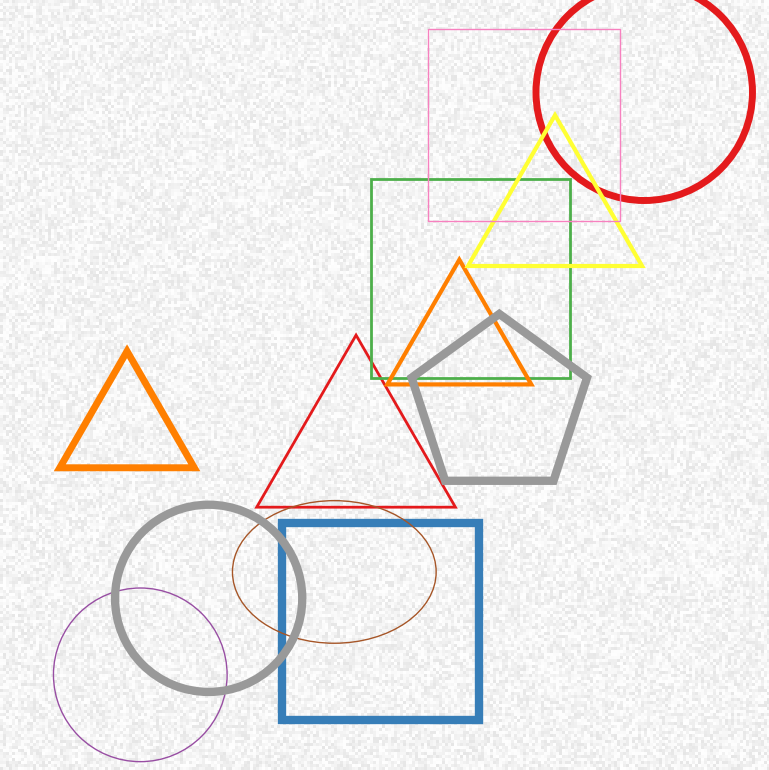[{"shape": "triangle", "thickness": 1, "radius": 0.74, "center": [0.462, 0.416]}, {"shape": "circle", "thickness": 2.5, "radius": 0.7, "center": [0.837, 0.88]}, {"shape": "square", "thickness": 3, "radius": 0.64, "center": [0.494, 0.193]}, {"shape": "square", "thickness": 1, "radius": 0.65, "center": [0.611, 0.638]}, {"shape": "circle", "thickness": 0.5, "radius": 0.56, "center": [0.182, 0.124]}, {"shape": "triangle", "thickness": 2.5, "radius": 0.5, "center": [0.165, 0.443]}, {"shape": "triangle", "thickness": 1.5, "radius": 0.54, "center": [0.597, 0.555]}, {"shape": "triangle", "thickness": 1.5, "radius": 0.65, "center": [0.721, 0.72]}, {"shape": "oval", "thickness": 0.5, "radius": 0.66, "center": [0.434, 0.257]}, {"shape": "square", "thickness": 0.5, "radius": 0.62, "center": [0.681, 0.838]}, {"shape": "pentagon", "thickness": 3, "radius": 0.6, "center": [0.648, 0.473]}, {"shape": "circle", "thickness": 3, "radius": 0.61, "center": [0.271, 0.223]}]